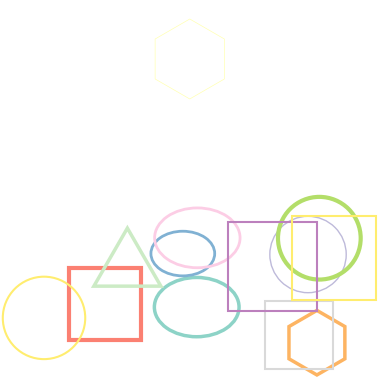[{"shape": "oval", "thickness": 2.5, "radius": 0.55, "center": [0.511, 0.202]}, {"shape": "hexagon", "thickness": 0.5, "radius": 0.52, "center": [0.493, 0.847]}, {"shape": "circle", "thickness": 1, "radius": 0.5, "center": [0.8, 0.339]}, {"shape": "square", "thickness": 3, "radius": 0.47, "center": [0.273, 0.21]}, {"shape": "oval", "thickness": 2, "radius": 0.41, "center": [0.475, 0.341]}, {"shape": "hexagon", "thickness": 2.5, "radius": 0.42, "center": [0.823, 0.11]}, {"shape": "circle", "thickness": 3, "radius": 0.54, "center": [0.829, 0.381]}, {"shape": "oval", "thickness": 2, "radius": 0.55, "center": [0.513, 0.382]}, {"shape": "square", "thickness": 1.5, "radius": 0.44, "center": [0.776, 0.129]}, {"shape": "square", "thickness": 1.5, "radius": 0.58, "center": [0.708, 0.307]}, {"shape": "triangle", "thickness": 2.5, "radius": 0.5, "center": [0.331, 0.307]}, {"shape": "circle", "thickness": 1.5, "radius": 0.54, "center": [0.114, 0.174]}, {"shape": "square", "thickness": 1.5, "radius": 0.55, "center": [0.867, 0.33]}]